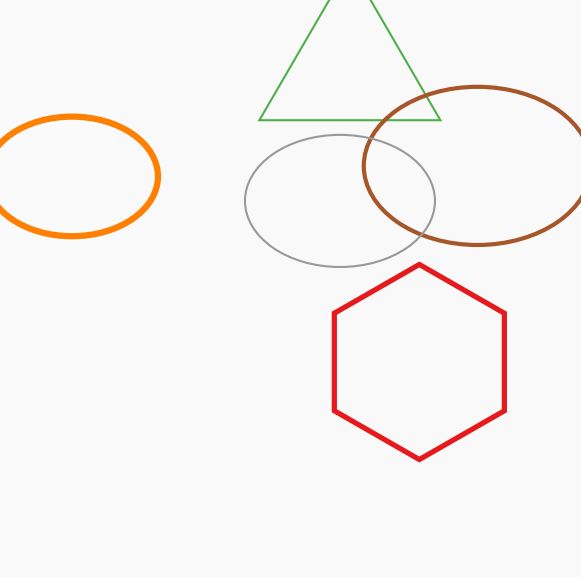[{"shape": "hexagon", "thickness": 2.5, "radius": 0.84, "center": [0.721, 0.372]}, {"shape": "triangle", "thickness": 1, "radius": 0.9, "center": [0.602, 0.881]}, {"shape": "oval", "thickness": 3, "radius": 0.74, "center": [0.124, 0.694]}, {"shape": "oval", "thickness": 2, "radius": 0.98, "center": [0.822, 0.712]}, {"shape": "oval", "thickness": 1, "radius": 0.82, "center": [0.585, 0.651]}]